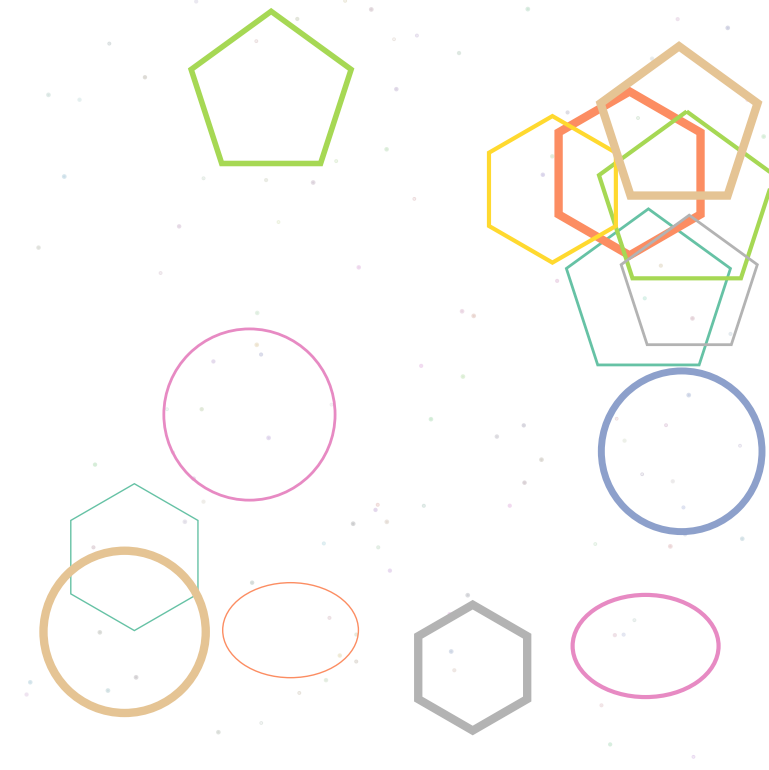[{"shape": "hexagon", "thickness": 0.5, "radius": 0.48, "center": [0.175, 0.276]}, {"shape": "pentagon", "thickness": 1, "radius": 0.56, "center": [0.842, 0.617]}, {"shape": "hexagon", "thickness": 3, "radius": 0.53, "center": [0.818, 0.775]}, {"shape": "oval", "thickness": 0.5, "radius": 0.44, "center": [0.377, 0.182]}, {"shape": "circle", "thickness": 2.5, "radius": 0.52, "center": [0.885, 0.414]}, {"shape": "circle", "thickness": 1, "radius": 0.56, "center": [0.324, 0.462]}, {"shape": "oval", "thickness": 1.5, "radius": 0.47, "center": [0.838, 0.161]}, {"shape": "pentagon", "thickness": 2, "radius": 0.55, "center": [0.352, 0.876]}, {"shape": "pentagon", "thickness": 1.5, "radius": 0.6, "center": [0.892, 0.735]}, {"shape": "hexagon", "thickness": 1.5, "radius": 0.48, "center": [0.717, 0.754]}, {"shape": "circle", "thickness": 3, "radius": 0.53, "center": [0.162, 0.179]}, {"shape": "pentagon", "thickness": 3, "radius": 0.54, "center": [0.882, 0.833]}, {"shape": "hexagon", "thickness": 3, "radius": 0.41, "center": [0.614, 0.133]}, {"shape": "pentagon", "thickness": 1, "radius": 0.46, "center": [0.895, 0.628]}]